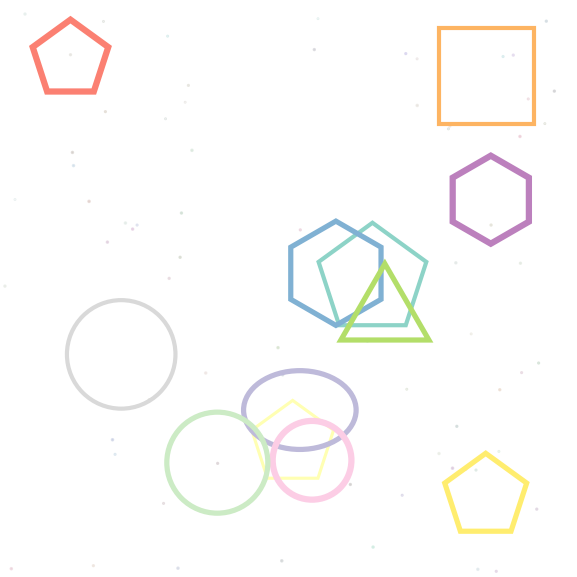[{"shape": "pentagon", "thickness": 2, "radius": 0.49, "center": [0.645, 0.515]}, {"shape": "pentagon", "thickness": 1.5, "radius": 0.37, "center": [0.507, 0.231]}, {"shape": "oval", "thickness": 2.5, "radius": 0.49, "center": [0.519, 0.289]}, {"shape": "pentagon", "thickness": 3, "radius": 0.34, "center": [0.122, 0.896]}, {"shape": "hexagon", "thickness": 2.5, "radius": 0.45, "center": [0.582, 0.526]}, {"shape": "square", "thickness": 2, "radius": 0.42, "center": [0.842, 0.868]}, {"shape": "triangle", "thickness": 2.5, "radius": 0.44, "center": [0.666, 0.454]}, {"shape": "circle", "thickness": 3, "radius": 0.34, "center": [0.54, 0.202]}, {"shape": "circle", "thickness": 2, "radius": 0.47, "center": [0.21, 0.385]}, {"shape": "hexagon", "thickness": 3, "radius": 0.38, "center": [0.85, 0.653]}, {"shape": "circle", "thickness": 2.5, "radius": 0.44, "center": [0.376, 0.198]}, {"shape": "pentagon", "thickness": 2.5, "radius": 0.37, "center": [0.841, 0.14]}]